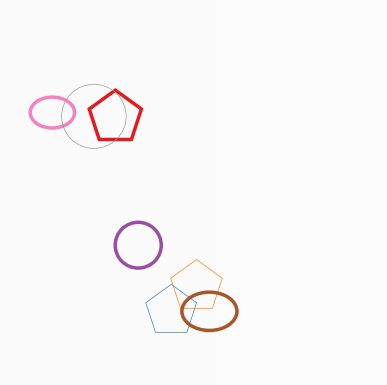[{"shape": "pentagon", "thickness": 2.5, "radius": 0.35, "center": [0.298, 0.695]}, {"shape": "pentagon", "thickness": 0.5, "radius": 0.34, "center": [0.442, 0.193]}, {"shape": "circle", "thickness": 2.5, "radius": 0.3, "center": [0.357, 0.363]}, {"shape": "pentagon", "thickness": 0.5, "radius": 0.35, "center": [0.507, 0.256]}, {"shape": "oval", "thickness": 2.5, "radius": 0.36, "center": [0.54, 0.191]}, {"shape": "oval", "thickness": 2.5, "radius": 0.29, "center": [0.135, 0.708]}, {"shape": "circle", "thickness": 0.5, "radius": 0.42, "center": [0.242, 0.698]}]